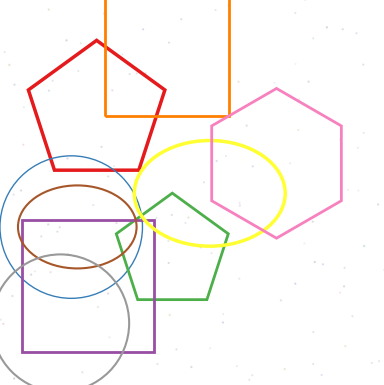[{"shape": "pentagon", "thickness": 2.5, "radius": 0.93, "center": [0.251, 0.709]}, {"shape": "circle", "thickness": 1, "radius": 0.93, "center": [0.185, 0.41]}, {"shape": "pentagon", "thickness": 2, "radius": 0.76, "center": [0.448, 0.345]}, {"shape": "square", "thickness": 2, "radius": 0.86, "center": [0.228, 0.258]}, {"shape": "square", "thickness": 2, "radius": 0.8, "center": [0.434, 0.858]}, {"shape": "oval", "thickness": 2.5, "radius": 0.98, "center": [0.545, 0.498]}, {"shape": "oval", "thickness": 1.5, "radius": 0.77, "center": [0.201, 0.411]}, {"shape": "hexagon", "thickness": 2, "radius": 0.97, "center": [0.718, 0.576]}, {"shape": "circle", "thickness": 1.5, "radius": 0.89, "center": [0.157, 0.161]}]